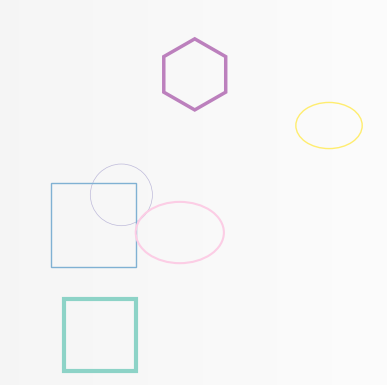[{"shape": "square", "thickness": 3, "radius": 0.46, "center": [0.258, 0.13]}, {"shape": "circle", "thickness": 0.5, "radius": 0.4, "center": [0.313, 0.494]}, {"shape": "square", "thickness": 1, "radius": 0.55, "center": [0.241, 0.415]}, {"shape": "oval", "thickness": 1.5, "radius": 0.57, "center": [0.464, 0.396]}, {"shape": "hexagon", "thickness": 2.5, "radius": 0.46, "center": [0.503, 0.807]}, {"shape": "oval", "thickness": 1, "radius": 0.43, "center": [0.849, 0.674]}]